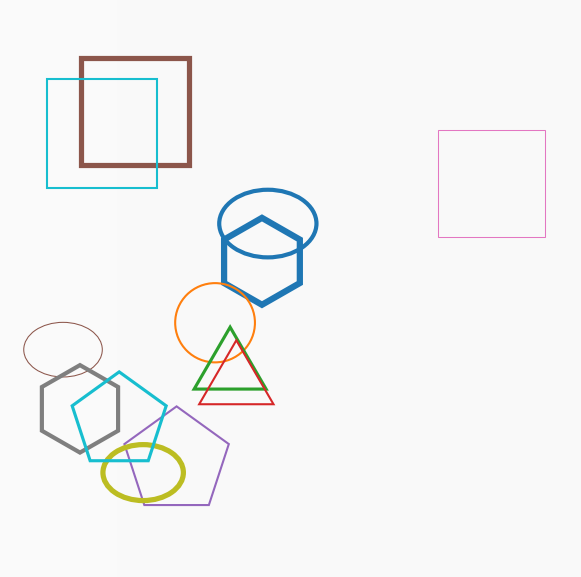[{"shape": "oval", "thickness": 2, "radius": 0.42, "center": [0.461, 0.612]}, {"shape": "hexagon", "thickness": 3, "radius": 0.38, "center": [0.451, 0.547]}, {"shape": "circle", "thickness": 1, "radius": 0.34, "center": [0.37, 0.44]}, {"shape": "triangle", "thickness": 1.5, "radius": 0.36, "center": [0.396, 0.361]}, {"shape": "triangle", "thickness": 1, "radius": 0.37, "center": [0.407, 0.336]}, {"shape": "pentagon", "thickness": 1, "radius": 0.47, "center": [0.304, 0.201]}, {"shape": "square", "thickness": 2.5, "radius": 0.46, "center": [0.232, 0.806]}, {"shape": "oval", "thickness": 0.5, "radius": 0.34, "center": [0.108, 0.394]}, {"shape": "square", "thickness": 0.5, "radius": 0.46, "center": [0.846, 0.682]}, {"shape": "hexagon", "thickness": 2, "radius": 0.38, "center": [0.138, 0.291]}, {"shape": "oval", "thickness": 2.5, "radius": 0.35, "center": [0.246, 0.181]}, {"shape": "pentagon", "thickness": 1.5, "radius": 0.43, "center": [0.205, 0.27]}, {"shape": "square", "thickness": 1, "radius": 0.47, "center": [0.175, 0.768]}]